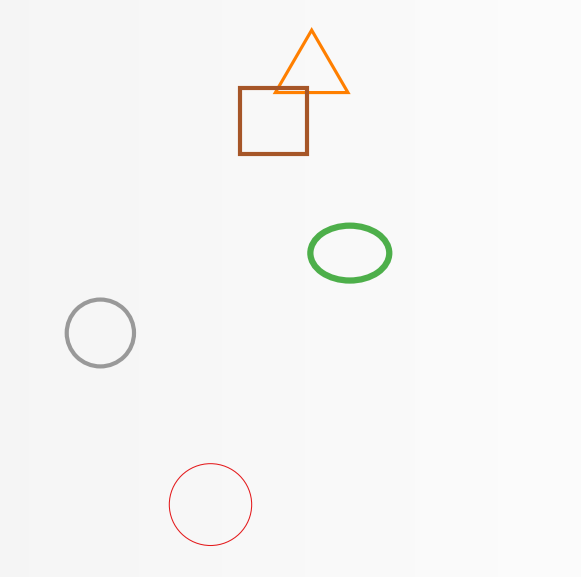[{"shape": "circle", "thickness": 0.5, "radius": 0.35, "center": [0.362, 0.125]}, {"shape": "oval", "thickness": 3, "radius": 0.34, "center": [0.602, 0.561]}, {"shape": "triangle", "thickness": 1.5, "radius": 0.36, "center": [0.536, 0.875]}, {"shape": "square", "thickness": 2, "radius": 0.29, "center": [0.471, 0.789]}, {"shape": "circle", "thickness": 2, "radius": 0.29, "center": [0.173, 0.423]}]